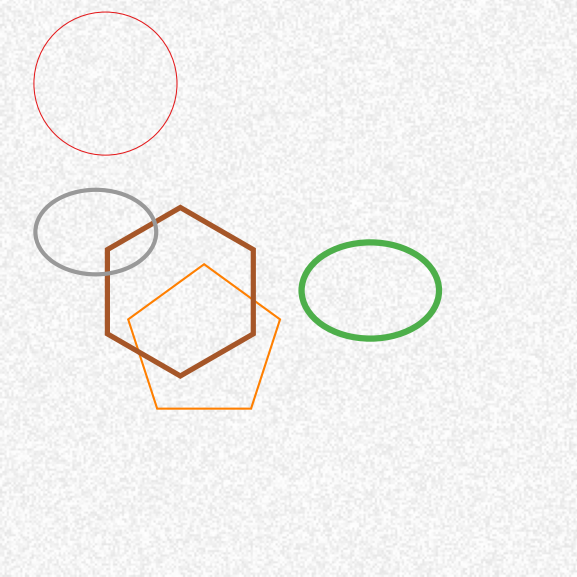[{"shape": "circle", "thickness": 0.5, "radius": 0.62, "center": [0.183, 0.854]}, {"shape": "oval", "thickness": 3, "radius": 0.6, "center": [0.641, 0.496]}, {"shape": "pentagon", "thickness": 1, "radius": 0.69, "center": [0.353, 0.403]}, {"shape": "hexagon", "thickness": 2.5, "radius": 0.73, "center": [0.312, 0.494]}, {"shape": "oval", "thickness": 2, "radius": 0.52, "center": [0.166, 0.597]}]